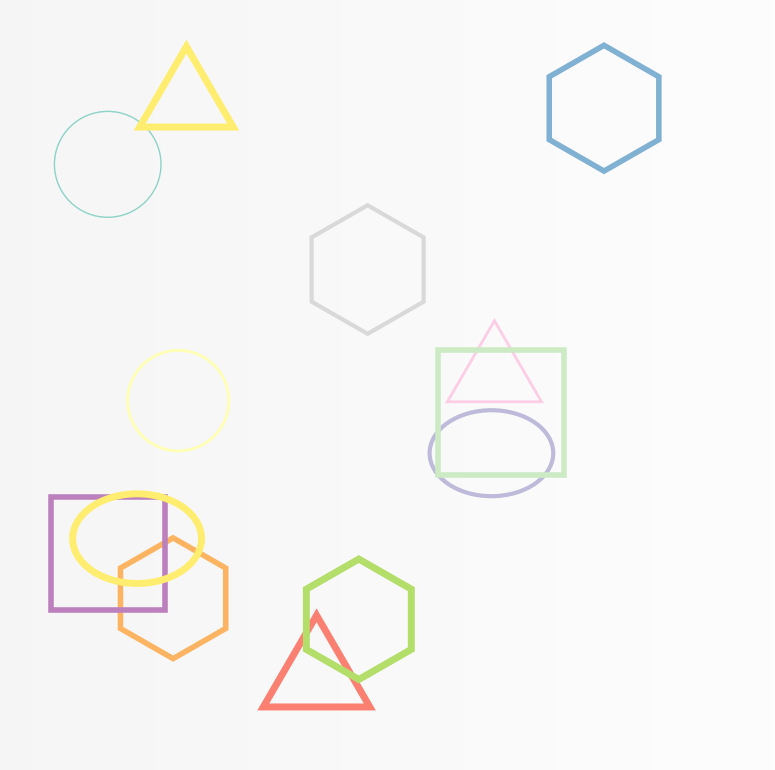[{"shape": "circle", "thickness": 0.5, "radius": 0.34, "center": [0.139, 0.787]}, {"shape": "circle", "thickness": 1, "radius": 0.33, "center": [0.23, 0.48]}, {"shape": "oval", "thickness": 1.5, "radius": 0.4, "center": [0.634, 0.411]}, {"shape": "triangle", "thickness": 2.5, "radius": 0.4, "center": [0.408, 0.122]}, {"shape": "hexagon", "thickness": 2, "radius": 0.41, "center": [0.779, 0.859]}, {"shape": "hexagon", "thickness": 2, "radius": 0.39, "center": [0.223, 0.223]}, {"shape": "hexagon", "thickness": 2.5, "radius": 0.39, "center": [0.463, 0.196]}, {"shape": "triangle", "thickness": 1, "radius": 0.35, "center": [0.638, 0.513]}, {"shape": "hexagon", "thickness": 1.5, "radius": 0.42, "center": [0.474, 0.65]}, {"shape": "square", "thickness": 2, "radius": 0.37, "center": [0.139, 0.281]}, {"shape": "square", "thickness": 2, "radius": 0.41, "center": [0.646, 0.464]}, {"shape": "triangle", "thickness": 2.5, "radius": 0.35, "center": [0.241, 0.87]}, {"shape": "oval", "thickness": 2.5, "radius": 0.42, "center": [0.177, 0.3]}]